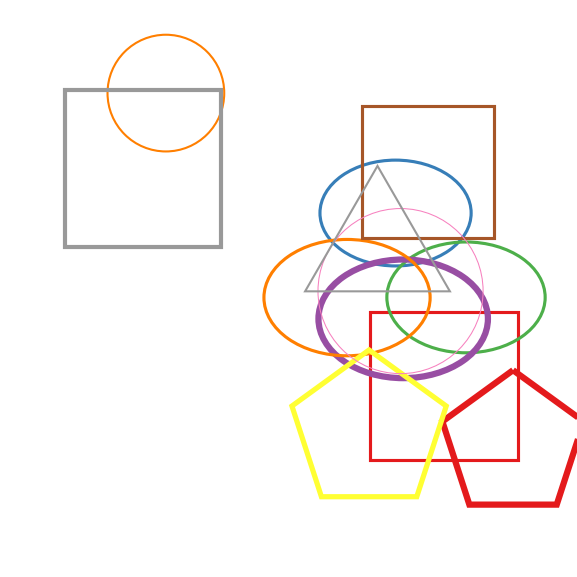[{"shape": "square", "thickness": 1.5, "radius": 0.64, "center": [0.769, 0.331]}, {"shape": "pentagon", "thickness": 3, "radius": 0.64, "center": [0.888, 0.229]}, {"shape": "oval", "thickness": 1.5, "radius": 0.65, "center": [0.685, 0.63]}, {"shape": "oval", "thickness": 1.5, "radius": 0.69, "center": [0.807, 0.484]}, {"shape": "oval", "thickness": 3, "radius": 0.73, "center": [0.698, 0.447]}, {"shape": "circle", "thickness": 1, "radius": 0.51, "center": [0.287, 0.838]}, {"shape": "oval", "thickness": 1.5, "radius": 0.72, "center": [0.601, 0.484]}, {"shape": "pentagon", "thickness": 2.5, "radius": 0.7, "center": [0.639, 0.253]}, {"shape": "square", "thickness": 1.5, "radius": 0.57, "center": [0.741, 0.702]}, {"shape": "circle", "thickness": 0.5, "radius": 0.71, "center": [0.694, 0.495]}, {"shape": "triangle", "thickness": 1, "radius": 0.72, "center": [0.654, 0.567]}, {"shape": "square", "thickness": 2, "radius": 0.68, "center": [0.248, 0.708]}]